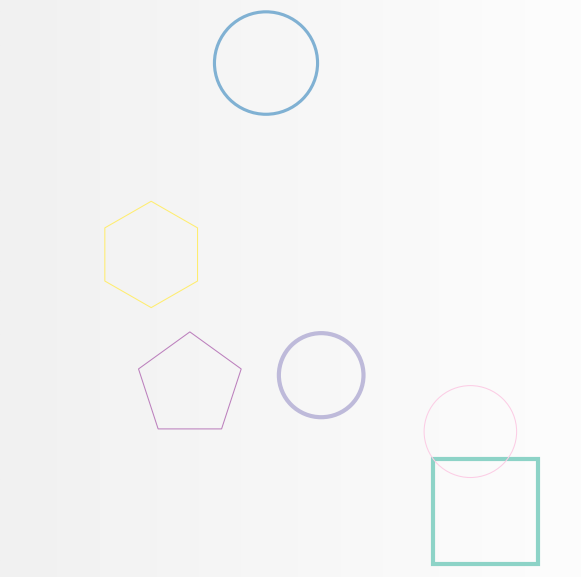[{"shape": "square", "thickness": 2, "radius": 0.45, "center": [0.835, 0.113]}, {"shape": "circle", "thickness": 2, "radius": 0.36, "center": [0.553, 0.349]}, {"shape": "circle", "thickness": 1.5, "radius": 0.44, "center": [0.458, 0.89]}, {"shape": "circle", "thickness": 0.5, "radius": 0.4, "center": [0.809, 0.252]}, {"shape": "pentagon", "thickness": 0.5, "radius": 0.46, "center": [0.327, 0.332]}, {"shape": "hexagon", "thickness": 0.5, "radius": 0.46, "center": [0.26, 0.559]}]